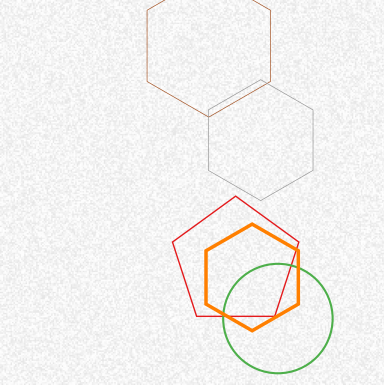[{"shape": "pentagon", "thickness": 1, "radius": 0.86, "center": [0.612, 0.318]}, {"shape": "circle", "thickness": 1.5, "radius": 0.71, "center": [0.722, 0.173]}, {"shape": "hexagon", "thickness": 2.5, "radius": 0.69, "center": [0.655, 0.279]}, {"shape": "hexagon", "thickness": 0.5, "radius": 0.93, "center": [0.542, 0.881]}, {"shape": "hexagon", "thickness": 0.5, "radius": 0.79, "center": [0.677, 0.636]}]